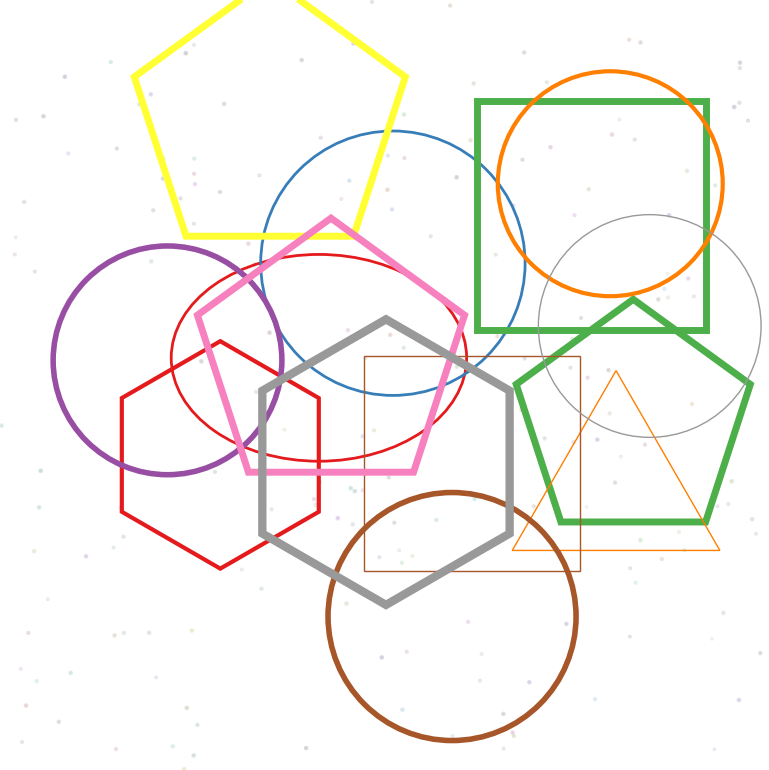[{"shape": "oval", "thickness": 1, "radius": 0.96, "center": [0.414, 0.535]}, {"shape": "hexagon", "thickness": 1.5, "radius": 0.74, "center": [0.286, 0.409]}, {"shape": "circle", "thickness": 1, "radius": 0.86, "center": [0.51, 0.658]}, {"shape": "pentagon", "thickness": 2.5, "radius": 0.8, "center": [0.822, 0.451]}, {"shape": "square", "thickness": 2.5, "radius": 0.74, "center": [0.769, 0.721]}, {"shape": "circle", "thickness": 2, "radius": 0.74, "center": [0.218, 0.532]}, {"shape": "circle", "thickness": 1.5, "radius": 0.73, "center": [0.793, 0.761]}, {"shape": "triangle", "thickness": 0.5, "radius": 0.78, "center": [0.8, 0.363]}, {"shape": "pentagon", "thickness": 2.5, "radius": 0.93, "center": [0.35, 0.843]}, {"shape": "circle", "thickness": 2, "radius": 0.81, "center": [0.587, 0.199]}, {"shape": "square", "thickness": 0.5, "radius": 0.7, "center": [0.613, 0.398]}, {"shape": "pentagon", "thickness": 2.5, "radius": 0.91, "center": [0.43, 0.534]}, {"shape": "hexagon", "thickness": 3, "radius": 0.93, "center": [0.501, 0.4]}, {"shape": "circle", "thickness": 0.5, "radius": 0.72, "center": [0.844, 0.577]}]